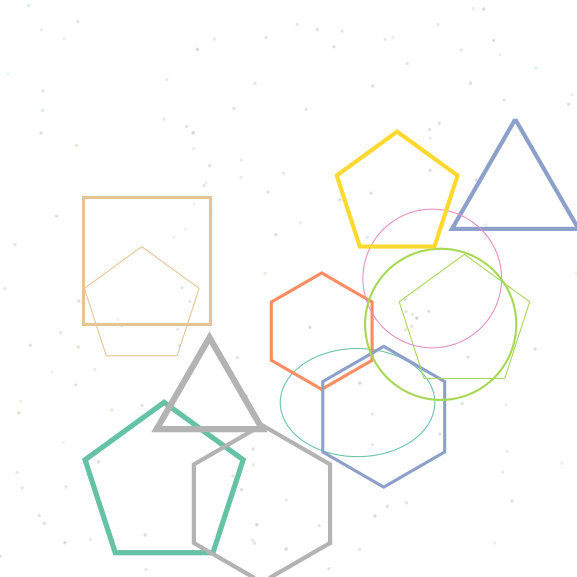[{"shape": "pentagon", "thickness": 2.5, "radius": 0.72, "center": [0.284, 0.158]}, {"shape": "oval", "thickness": 0.5, "radius": 0.67, "center": [0.619, 0.302]}, {"shape": "hexagon", "thickness": 1.5, "radius": 0.5, "center": [0.557, 0.426]}, {"shape": "triangle", "thickness": 2, "radius": 0.63, "center": [0.892, 0.666]}, {"shape": "hexagon", "thickness": 1.5, "radius": 0.61, "center": [0.664, 0.277]}, {"shape": "circle", "thickness": 0.5, "radius": 0.6, "center": [0.748, 0.517]}, {"shape": "circle", "thickness": 1, "radius": 0.65, "center": [0.763, 0.438]}, {"shape": "pentagon", "thickness": 0.5, "radius": 0.59, "center": [0.804, 0.44]}, {"shape": "pentagon", "thickness": 2, "radius": 0.55, "center": [0.688, 0.661]}, {"shape": "square", "thickness": 1.5, "radius": 0.55, "center": [0.253, 0.548]}, {"shape": "pentagon", "thickness": 0.5, "radius": 0.52, "center": [0.245, 0.468]}, {"shape": "triangle", "thickness": 3, "radius": 0.53, "center": [0.363, 0.309]}, {"shape": "hexagon", "thickness": 2, "radius": 0.68, "center": [0.454, 0.127]}]